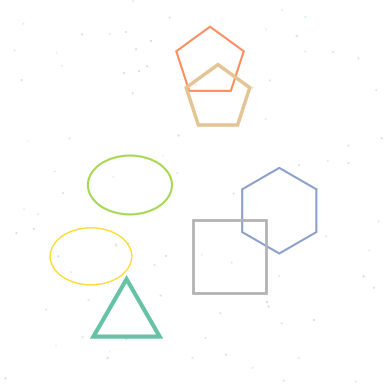[{"shape": "triangle", "thickness": 3, "radius": 0.5, "center": [0.329, 0.175]}, {"shape": "pentagon", "thickness": 1.5, "radius": 0.46, "center": [0.546, 0.838]}, {"shape": "hexagon", "thickness": 1.5, "radius": 0.56, "center": [0.725, 0.453]}, {"shape": "oval", "thickness": 1.5, "radius": 0.55, "center": [0.337, 0.52]}, {"shape": "oval", "thickness": 1, "radius": 0.53, "center": [0.236, 0.334]}, {"shape": "pentagon", "thickness": 2.5, "radius": 0.43, "center": [0.566, 0.746]}, {"shape": "square", "thickness": 2, "radius": 0.47, "center": [0.595, 0.333]}]